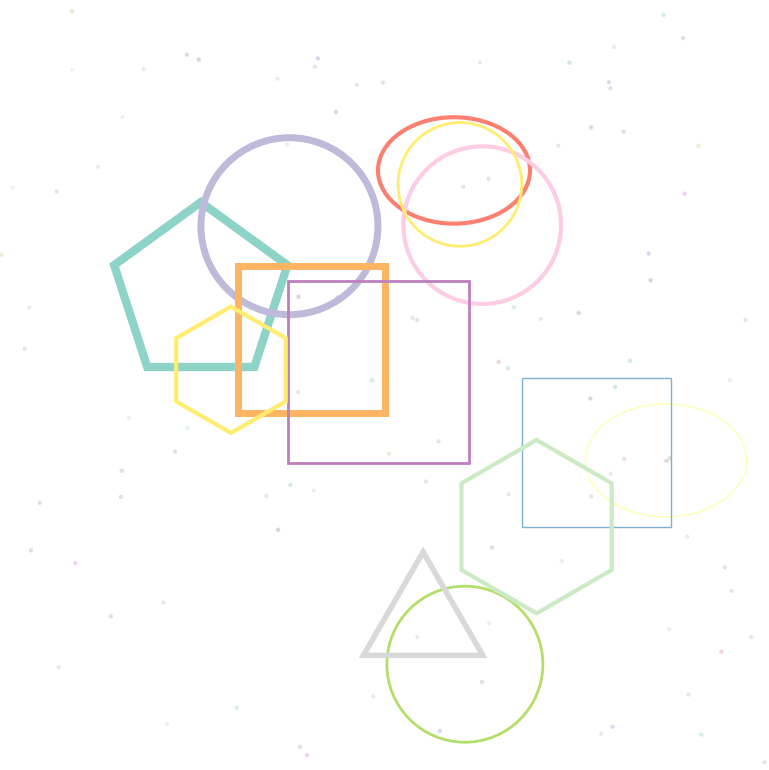[{"shape": "pentagon", "thickness": 3, "radius": 0.59, "center": [0.261, 0.619]}, {"shape": "oval", "thickness": 0.5, "radius": 0.52, "center": [0.865, 0.402]}, {"shape": "circle", "thickness": 2.5, "radius": 0.57, "center": [0.376, 0.706]}, {"shape": "oval", "thickness": 1.5, "radius": 0.49, "center": [0.59, 0.779]}, {"shape": "square", "thickness": 0.5, "radius": 0.48, "center": [0.775, 0.413]}, {"shape": "square", "thickness": 2.5, "radius": 0.48, "center": [0.405, 0.559]}, {"shape": "circle", "thickness": 1, "radius": 0.51, "center": [0.604, 0.137]}, {"shape": "circle", "thickness": 1.5, "radius": 0.51, "center": [0.626, 0.708]}, {"shape": "triangle", "thickness": 2, "radius": 0.45, "center": [0.55, 0.194]}, {"shape": "square", "thickness": 1, "radius": 0.59, "center": [0.492, 0.517]}, {"shape": "hexagon", "thickness": 1.5, "radius": 0.56, "center": [0.697, 0.316]}, {"shape": "circle", "thickness": 1, "radius": 0.4, "center": [0.597, 0.761]}, {"shape": "hexagon", "thickness": 1.5, "radius": 0.41, "center": [0.3, 0.52]}]